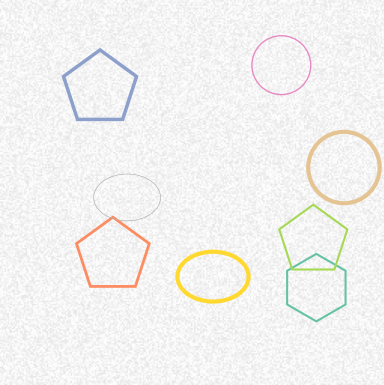[{"shape": "hexagon", "thickness": 1.5, "radius": 0.44, "center": [0.822, 0.253]}, {"shape": "pentagon", "thickness": 2, "radius": 0.5, "center": [0.293, 0.336]}, {"shape": "pentagon", "thickness": 2.5, "radius": 0.5, "center": [0.26, 0.771]}, {"shape": "circle", "thickness": 1, "radius": 0.38, "center": [0.731, 0.831]}, {"shape": "pentagon", "thickness": 1.5, "radius": 0.47, "center": [0.814, 0.375]}, {"shape": "oval", "thickness": 3, "radius": 0.46, "center": [0.553, 0.281]}, {"shape": "circle", "thickness": 3, "radius": 0.46, "center": [0.893, 0.565]}, {"shape": "oval", "thickness": 0.5, "radius": 0.43, "center": [0.33, 0.487]}]